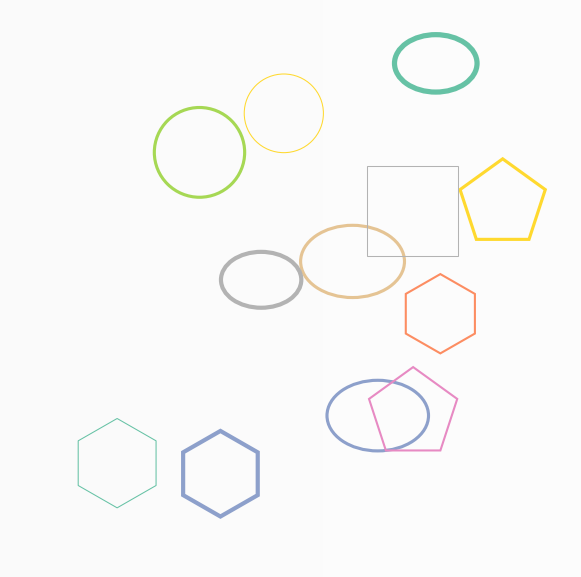[{"shape": "hexagon", "thickness": 0.5, "radius": 0.39, "center": [0.202, 0.197]}, {"shape": "oval", "thickness": 2.5, "radius": 0.36, "center": [0.75, 0.889]}, {"shape": "hexagon", "thickness": 1, "radius": 0.34, "center": [0.758, 0.456]}, {"shape": "oval", "thickness": 1.5, "radius": 0.44, "center": [0.65, 0.279]}, {"shape": "hexagon", "thickness": 2, "radius": 0.37, "center": [0.379, 0.179]}, {"shape": "pentagon", "thickness": 1, "radius": 0.4, "center": [0.711, 0.284]}, {"shape": "circle", "thickness": 1.5, "radius": 0.39, "center": [0.343, 0.735]}, {"shape": "pentagon", "thickness": 1.5, "radius": 0.39, "center": [0.865, 0.647]}, {"shape": "circle", "thickness": 0.5, "radius": 0.34, "center": [0.488, 0.803]}, {"shape": "oval", "thickness": 1.5, "radius": 0.45, "center": [0.607, 0.546]}, {"shape": "square", "thickness": 0.5, "radius": 0.39, "center": [0.709, 0.634]}, {"shape": "oval", "thickness": 2, "radius": 0.35, "center": [0.449, 0.515]}]